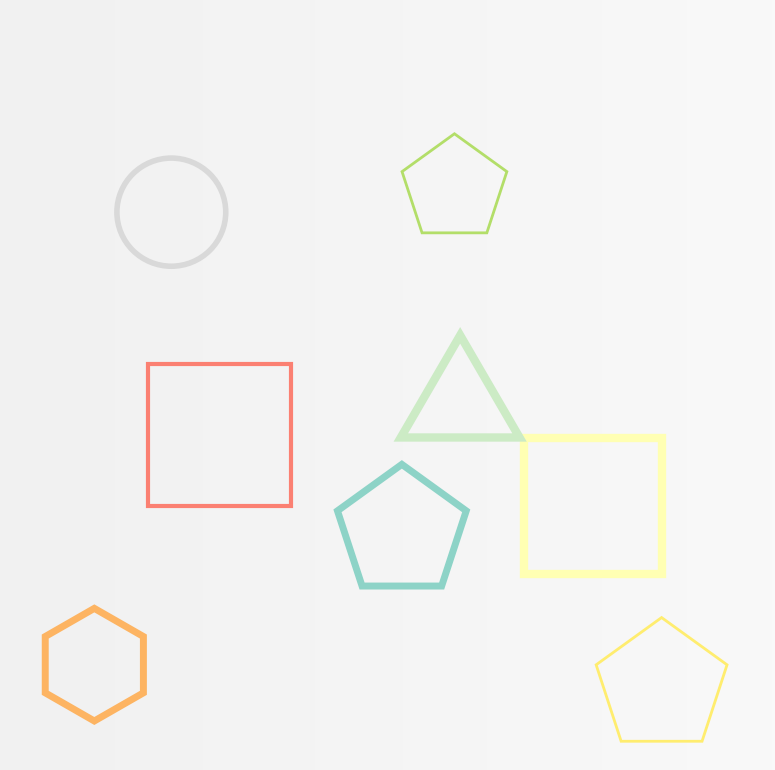[{"shape": "pentagon", "thickness": 2.5, "radius": 0.44, "center": [0.519, 0.31]}, {"shape": "square", "thickness": 3, "radius": 0.44, "center": [0.765, 0.343]}, {"shape": "square", "thickness": 1.5, "radius": 0.46, "center": [0.283, 0.435]}, {"shape": "hexagon", "thickness": 2.5, "radius": 0.37, "center": [0.122, 0.137]}, {"shape": "pentagon", "thickness": 1, "radius": 0.36, "center": [0.586, 0.755]}, {"shape": "circle", "thickness": 2, "radius": 0.35, "center": [0.221, 0.724]}, {"shape": "triangle", "thickness": 3, "radius": 0.44, "center": [0.594, 0.476]}, {"shape": "pentagon", "thickness": 1, "radius": 0.44, "center": [0.854, 0.109]}]